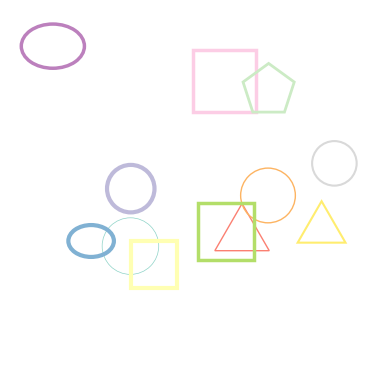[{"shape": "circle", "thickness": 0.5, "radius": 0.37, "center": [0.339, 0.361]}, {"shape": "square", "thickness": 3, "radius": 0.3, "center": [0.4, 0.313]}, {"shape": "circle", "thickness": 3, "radius": 0.31, "center": [0.34, 0.51]}, {"shape": "triangle", "thickness": 1, "radius": 0.41, "center": [0.629, 0.39]}, {"shape": "oval", "thickness": 3, "radius": 0.3, "center": [0.237, 0.374]}, {"shape": "circle", "thickness": 1, "radius": 0.36, "center": [0.696, 0.492]}, {"shape": "square", "thickness": 2.5, "radius": 0.36, "center": [0.588, 0.399]}, {"shape": "square", "thickness": 2.5, "radius": 0.41, "center": [0.583, 0.79]}, {"shape": "circle", "thickness": 1.5, "radius": 0.29, "center": [0.869, 0.576]}, {"shape": "oval", "thickness": 2.5, "radius": 0.41, "center": [0.137, 0.88]}, {"shape": "pentagon", "thickness": 2, "radius": 0.35, "center": [0.698, 0.765]}, {"shape": "triangle", "thickness": 1.5, "radius": 0.36, "center": [0.835, 0.406]}]